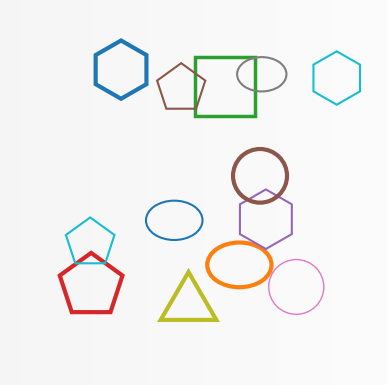[{"shape": "hexagon", "thickness": 3, "radius": 0.38, "center": [0.312, 0.819]}, {"shape": "oval", "thickness": 1.5, "radius": 0.36, "center": [0.45, 0.428]}, {"shape": "oval", "thickness": 3, "radius": 0.41, "center": [0.618, 0.312]}, {"shape": "square", "thickness": 2.5, "radius": 0.38, "center": [0.581, 0.775]}, {"shape": "pentagon", "thickness": 3, "radius": 0.43, "center": [0.235, 0.258]}, {"shape": "hexagon", "thickness": 1.5, "radius": 0.39, "center": [0.686, 0.431]}, {"shape": "circle", "thickness": 3, "radius": 0.35, "center": [0.671, 0.543]}, {"shape": "pentagon", "thickness": 1.5, "radius": 0.33, "center": [0.468, 0.771]}, {"shape": "circle", "thickness": 1, "radius": 0.36, "center": [0.765, 0.255]}, {"shape": "oval", "thickness": 1.5, "radius": 0.32, "center": [0.676, 0.807]}, {"shape": "triangle", "thickness": 3, "radius": 0.41, "center": [0.487, 0.21]}, {"shape": "pentagon", "thickness": 1.5, "radius": 0.33, "center": [0.233, 0.369]}, {"shape": "hexagon", "thickness": 1.5, "radius": 0.35, "center": [0.869, 0.797]}]